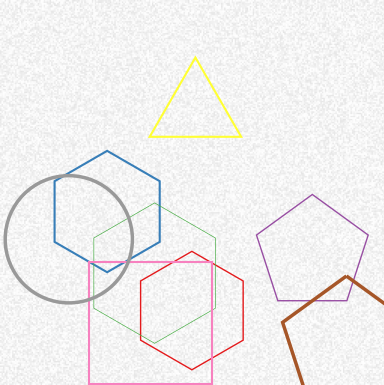[{"shape": "hexagon", "thickness": 1, "radius": 0.77, "center": [0.498, 0.193]}, {"shape": "hexagon", "thickness": 1.5, "radius": 0.79, "center": [0.278, 0.451]}, {"shape": "hexagon", "thickness": 0.5, "radius": 0.91, "center": [0.402, 0.291]}, {"shape": "pentagon", "thickness": 1, "radius": 0.76, "center": [0.811, 0.342]}, {"shape": "triangle", "thickness": 1.5, "radius": 0.69, "center": [0.508, 0.713]}, {"shape": "pentagon", "thickness": 2.5, "radius": 0.87, "center": [0.9, 0.109]}, {"shape": "square", "thickness": 1.5, "radius": 0.8, "center": [0.391, 0.161]}, {"shape": "circle", "thickness": 2.5, "radius": 0.83, "center": [0.179, 0.379]}]